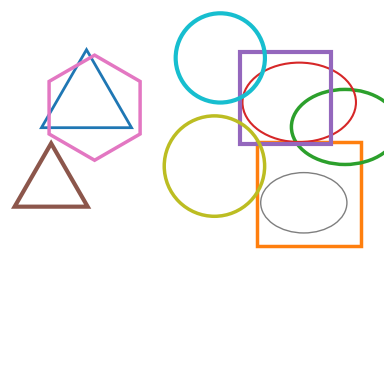[{"shape": "triangle", "thickness": 2, "radius": 0.68, "center": [0.225, 0.736]}, {"shape": "square", "thickness": 2.5, "radius": 0.67, "center": [0.803, 0.496]}, {"shape": "oval", "thickness": 2.5, "radius": 0.7, "center": [0.896, 0.67]}, {"shape": "oval", "thickness": 1.5, "radius": 0.74, "center": [0.777, 0.734]}, {"shape": "square", "thickness": 3, "radius": 0.59, "center": [0.742, 0.746]}, {"shape": "triangle", "thickness": 3, "radius": 0.55, "center": [0.133, 0.518]}, {"shape": "hexagon", "thickness": 2.5, "radius": 0.68, "center": [0.246, 0.72]}, {"shape": "oval", "thickness": 1, "radius": 0.56, "center": [0.789, 0.473]}, {"shape": "circle", "thickness": 2.5, "radius": 0.65, "center": [0.557, 0.569]}, {"shape": "circle", "thickness": 3, "radius": 0.58, "center": [0.572, 0.85]}]